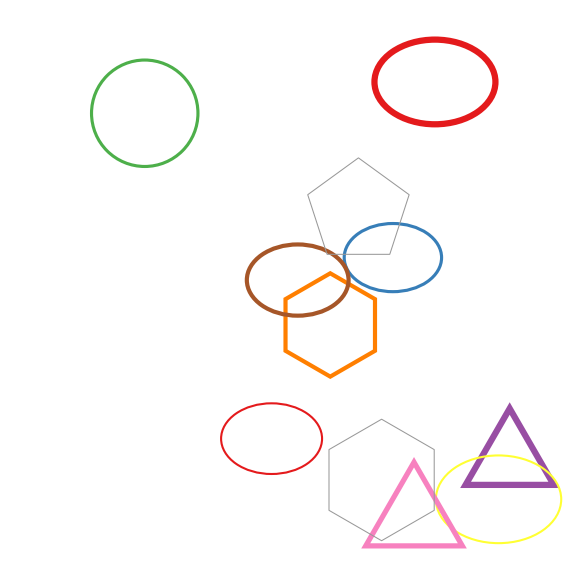[{"shape": "oval", "thickness": 3, "radius": 0.52, "center": [0.753, 0.857]}, {"shape": "oval", "thickness": 1, "radius": 0.44, "center": [0.47, 0.24]}, {"shape": "oval", "thickness": 1.5, "radius": 0.42, "center": [0.68, 0.553]}, {"shape": "circle", "thickness": 1.5, "radius": 0.46, "center": [0.251, 0.803]}, {"shape": "triangle", "thickness": 3, "radius": 0.44, "center": [0.883, 0.204]}, {"shape": "hexagon", "thickness": 2, "radius": 0.45, "center": [0.572, 0.436]}, {"shape": "oval", "thickness": 1, "radius": 0.54, "center": [0.863, 0.135]}, {"shape": "oval", "thickness": 2, "radius": 0.44, "center": [0.516, 0.514]}, {"shape": "triangle", "thickness": 2.5, "radius": 0.48, "center": [0.717, 0.102]}, {"shape": "pentagon", "thickness": 0.5, "radius": 0.46, "center": [0.621, 0.633]}, {"shape": "hexagon", "thickness": 0.5, "radius": 0.53, "center": [0.661, 0.168]}]